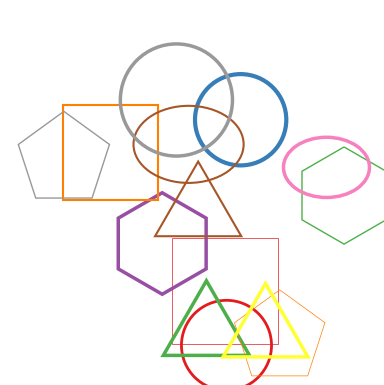[{"shape": "circle", "thickness": 2, "radius": 0.58, "center": [0.588, 0.103]}, {"shape": "square", "thickness": 0.5, "radius": 0.69, "center": [0.584, 0.244]}, {"shape": "circle", "thickness": 3, "radius": 0.59, "center": [0.625, 0.689]}, {"shape": "triangle", "thickness": 2.5, "radius": 0.65, "center": [0.536, 0.142]}, {"shape": "hexagon", "thickness": 1, "radius": 0.63, "center": [0.894, 0.492]}, {"shape": "hexagon", "thickness": 2.5, "radius": 0.66, "center": [0.421, 0.368]}, {"shape": "pentagon", "thickness": 0.5, "radius": 0.62, "center": [0.727, 0.124]}, {"shape": "square", "thickness": 1.5, "radius": 0.62, "center": [0.288, 0.604]}, {"shape": "triangle", "thickness": 2.5, "radius": 0.64, "center": [0.69, 0.137]}, {"shape": "triangle", "thickness": 1.5, "radius": 0.65, "center": [0.515, 0.451]}, {"shape": "oval", "thickness": 1.5, "radius": 0.72, "center": [0.49, 0.625]}, {"shape": "oval", "thickness": 2.5, "radius": 0.56, "center": [0.848, 0.565]}, {"shape": "circle", "thickness": 2.5, "radius": 0.73, "center": [0.458, 0.74]}, {"shape": "pentagon", "thickness": 1, "radius": 0.62, "center": [0.166, 0.586]}]